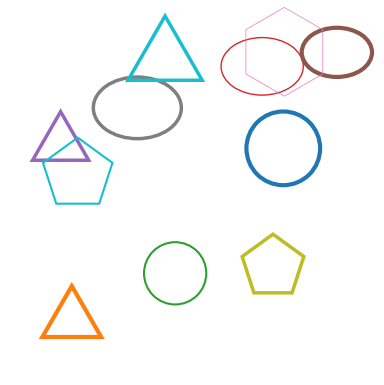[{"shape": "circle", "thickness": 3, "radius": 0.48, "center": [0.736, 0.615]}, {"shape": "triangle", "thickness": 3, "radius": 0.44, "center": [0.186, 0.169]}, {"shape": "circle", "thickness": 1.5, "radius": 0.4, "center": [0.455, 0.29]}, {"shape": "oval", "thickness": 1, "radius": 0.53, "center": [0.681, 0.828]}, {"shape": "triangle", "thickness": 2.5, "radius": 0.42, "center": [0.157, 0.626]}, {"shape": "oval", "thickness": 3, "radius": 0.46, "center": [0.875, 0.864]}, {"shape": "hexagon", "thickness": 0.5, "radius": 0.58, "center": [0.739, 0.865]}, {"shape": "oval", "thickness": 2.5, "radius": 0.57, "center": [0.357, 0.72]}, {"shape": "pentagon", "thickness": 2.5, "radius": 0.42, "center": [0.709, 0.308]}, {"shape": "pentagon", "thickness": 1.5, "radius": 0.47, "center": [0.202, 0.548]}, {"shape": "triangle", "thickness": 2.5, "radius": 0.56, "center": [0.429, 0.847]}]